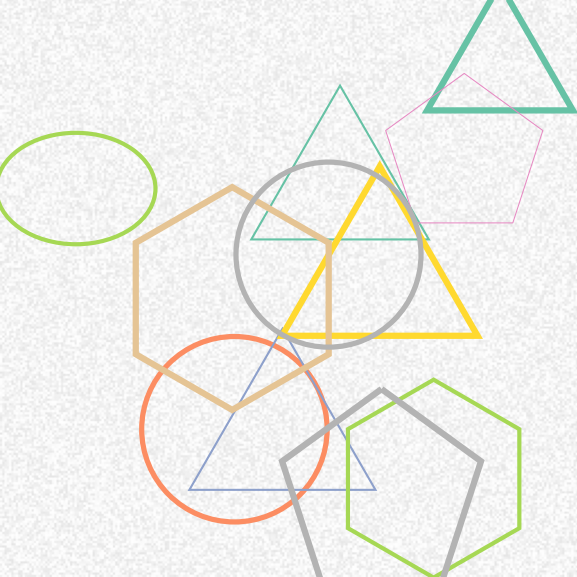[{"shape": "triangle", "thickness": 1, "radius": 0.89, "center": [0.589, 0.673]}, {"shape": "triangle", "thickness": 3, "radius": 0.73, "center": [0.866, 0.881]}, {"shape": "circle", "thickness": 2.5, "radius": 0.8, "center": [0.406, 0.256]}, {"shape": "triangle", "thickness": 1, "radius": 0.93, "center": [0.489, 0.244]}, {"shape": "pentagon", "thickness": 0.5, "radius": 0.72, "center": [0.804, 0.729]}, {"shape": "oval", "thickness": 2, "radius": 0.69, "center": [0.131, 0.673]}, {"shape": "hexagon", "thickness": 2, "radius": 0.86, "center": [0.751, 0.17]}, {"shape": "triangle", "thickness": 3, "radius": 0.98, "center": [0.658, 0.515]}, {"shape": "hexagon", "thickness": 3, "radius": 0.96, "center": [0.402, 0.482]}, {"shape": "pentagon", "thickness": 3, "radius": 0.91, "center": [0.661, 0.144]}, {"shape": "circle", "thickness": 2.5, "radius": 0.8, "center": [0.569, 0.558]}]